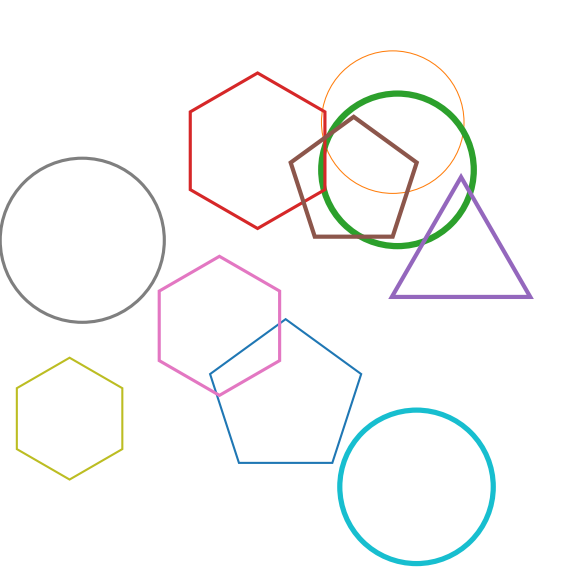[{"shape": "pentagon", "thickness": 1, "radius": 0.69, "center": [0.495, 0.309]}, {"shape": "circle", "thickness": 0.5, "radius": 0.62, "center": [0.68, 0.788]}, {"shape": "circle", "thickness": 3, "radius": 0.66, "center": [0.688, 0.705]}, {"shape": "hexagon", "thickness": 1.5, "radius": 0.67, "center": [0.446, 0.738]}, {"shape": "triangle", "thickness": 2, "radius": 0.69, "center": [0.798, 0.554]}, {"shape": "pentagon", "thickness": 2, "radius": 0.57, "center": [0.612, 0.682]}, {"shape": "hexagon", "thickness": 1.5, "radius": 0.6, "center": [0.38, 0.435]}, {"shape": "circle", "thickness": 1.5, "radius": 0.71, "center": [0.142, 0.583]}, {"shape": "hexagon", "thickness": 1, "radius": 0.53, "center": [0.12, 0.274]}, {"shape": "circle", "thickness": 2.5, "radius": 0.66, "center": [0.721, 0.156]}]